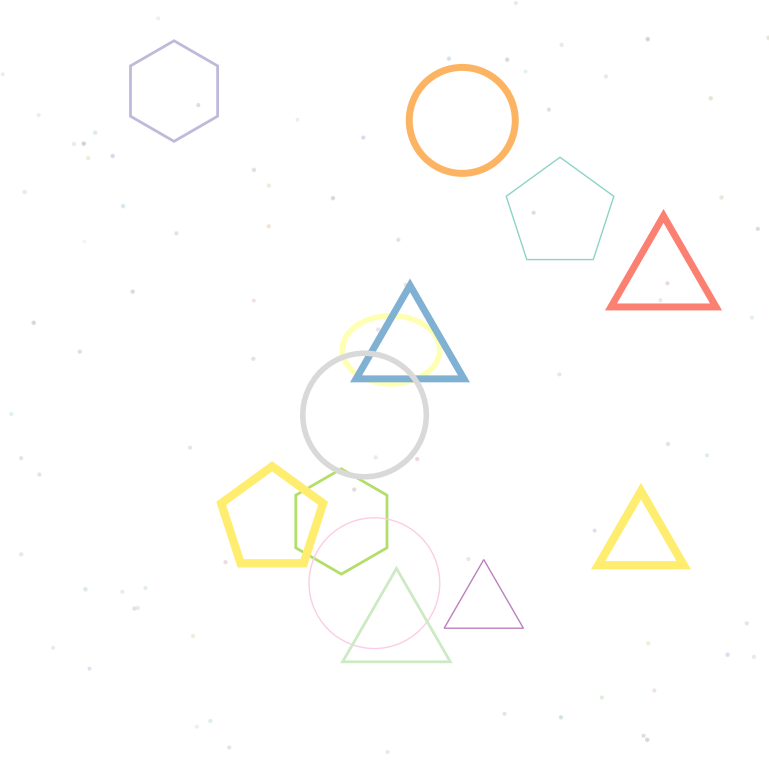[{"shape": "pentagon", "thickness": 0.5, "radius": 0.37, "center": [0.727, 0.722]}, {"shape": "oval", "thickness": 2, "radius": 0.32, "center": [0.508, 0.546]}, {"shape": "hexagon", "thickness": 1, "radius": 0.33, "center": [0.226, 0.882]}, {"shape": "triangle", "thickness": 2.5, "radius": 0.39, "center": [0.862, 0.641]}, {"shape": "triangle", "thickness": 2.5, "radius": 0.4, "center": [0.532, 0.548]}, {"shape": "circle", "thickness": 2.5, "radius": 0.34, "center": [0.6, 0.844]}, {"shape": "hexagon", "thickness": 1, "radius": 0.34, "center": [0.443, 0.323]}, {"shape": "circle", "thickness": 0.5, "radius": 0.42, "center": [0.486, 0.243]}, {"shape": "circle", "thickness": 2, "radius": 0.4, "center": [0.473, 0.461]}, {"shape": "triangle", "thickness": 0.5, "radius": 0.3, "center": [0.628, 0.214]}, {"shape": "triangle", "thickness": 1, "radius": 0.4, "center": [0.515, 0.181]}, {"shape": "pentagon", "thickness": 3, "radius": 0.35, "center": [0.353, 0.325]}, {"shape": "triangle", "thickness": 3, "radius": 0.32, "center": [0.832, 0.298]}]